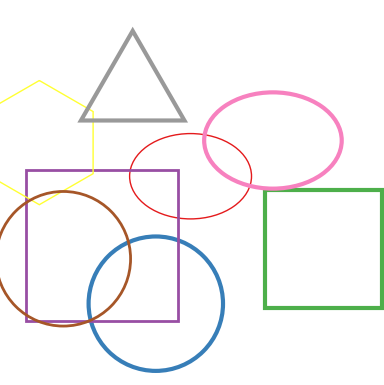[{"shape": "oval", "thickness": 1, "radius": 0.79, "center": [0.495, 0.542]}, {"shape": "circle", "thickness": 3, "radius": 0.87, "center": [0.405, 0.211]}, {"shape": "square", "thickness": 3, "radius": 0.76, "center": [0.841, 0.353]}, {"shape": "square", "thickness": 2, "radius": 0.98, "center": [0.265, 0.363]}, {"shape": "hexagon", "thickness": 1, "radius": 0.81, "center": [0.102, 0.63]}, {"shape": "circle", "thickness": 2, "radius": 0.87, "center": [0.164, 0.328]}, {"shape": "oval", "thickness": 3, "radius": 0.89, "center": [0.709, 0.635]}, {"shape": "triangle", "thickness": 3, "radius": 0.78, "center": [0.345, 0.765]}]